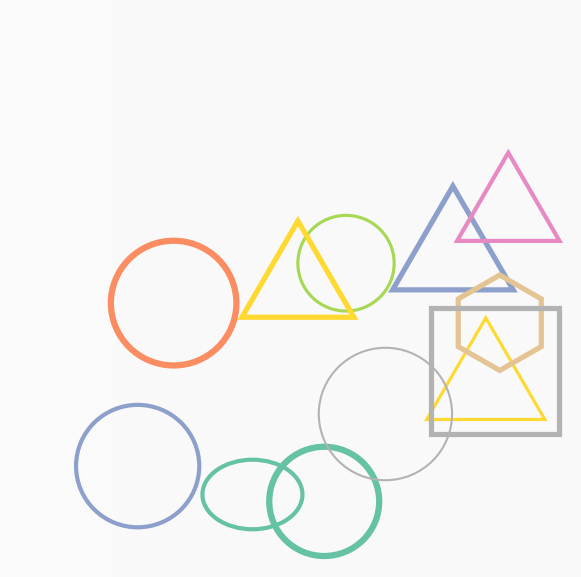[{"shape": "oval", "thickness": 2, "radius": 0.43, "center": [0.434, 0.143]}, {"shape": "circle", "thickness": 3, "radius": 0.47, "center": [0.558, 0.131]}, {"shape": "circle", "thickness": 3, "radius": 0.54, "center": [0.299, 0.474]}, {"shape": "triangle", "thickness": 2.5, "radius": 0.6, "center": [0.779, 0.557]}, {"shape": "circle", "thickness": 2, "radius": 0.53, "center": [0.237, 0.192]}, {"shape": "triangle", "thickness": 2, "radius": 0.51, "center": [0.874, 0.633]}, {"shape": "circle", "thickness": 1.5, "radius": 0.41, "center": [0.595, 0.543]}, {"shape": "triangle", "thickness": 1.5, "radius": 0.59, "center": [0.836, 0.331]}, {"shape": "triangle", "thickness": 2.5, "radius": 0.56, "center": [0.513, 0.505]}, {"shape": "hexagon", "thickness": 2.5, "radius": 0.41, "center": [0.86, 0.44]}, {"shape": "circle", "thickness": 1, "radius": 0.57, "center": [0.663, 0.282]}, {"shape": "square", "thickness": 2.5, "radius": 0.55, "center": [0.852, 0.356]}]